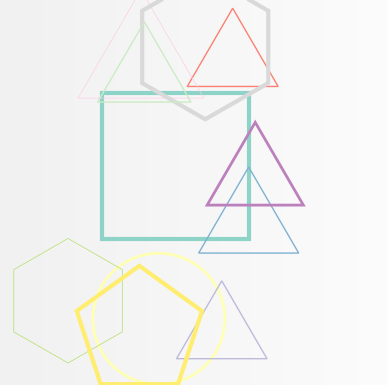[{"shape": "square", "thickness": 3, "radius": 0.95, "center": [0.453, 0.568]}, {"shape": "circle", "thickness": 2, "radius": 0.85, "center": [0.41, 0.172]}, {"shape": "triangle", "thickness": 1, "radius": 0.67, "center": [0.572, 0.136]}, {"shape": "triangle", "thickness": 1, "radius": 0.68, "center": [0.6, 0.843]}, {"shape": "triangle", "thickness": 1, "radius": 0.75, "center": [0.642, 0.417]}, {"shape": "hexagon", "thickness": 0.5, "radius": 0.81, "center": [0.176, 0.219]}, {"shape": "triangle", "thickness": 0.5, "radius": 0.94, "center": [0.364, 0.839]}, {"shape": "hexagon", "thickness": 3, "radius": 0.94, "center": [0.53, 0.878]}, {"shape": "triangle", "thickness": 2, "radius": 0.72, "center": [0.659, 0.539]}, {"shape": "triangle", "thickness": 1, "radius": 0.69, "center": [0.372, 0.804]}, {"shape": "pentagon", "thickness": 3, "radius": 0.85, "center": [0.36, 0.14]}]